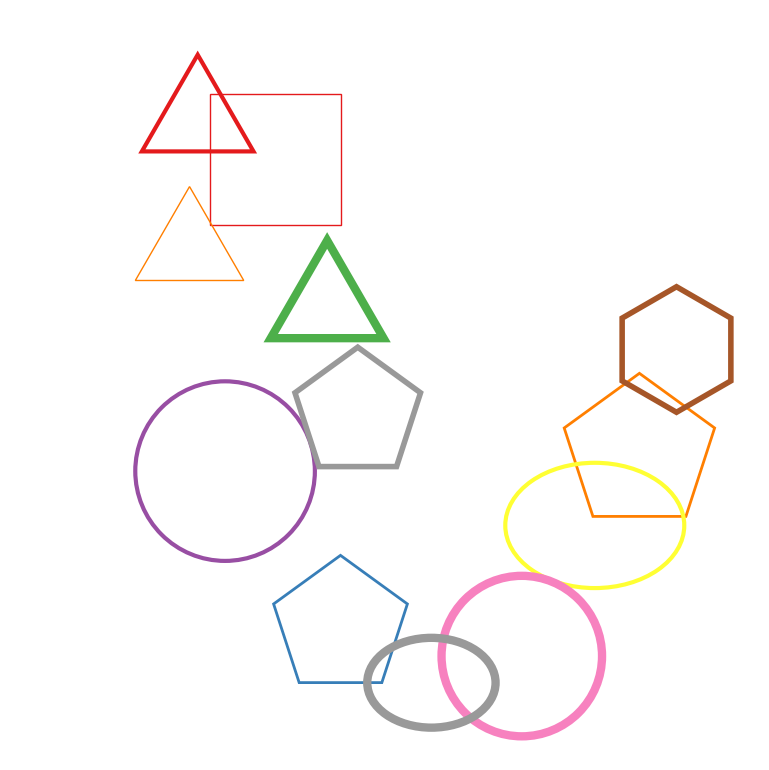[{"shape": "triangle", "thickness": 1.5, "radius": 0.42, "center": [0.257, 0.845]}, {"shape": "square", "thickness": 0.5, "radius": 0.43, "center": [0.358, 0.793]}, {"shape": "pentagon", "thickness": 1, "radius": 0.46, "center": [0.442, 0.187]}, {"shape": "triangle", "thickness": 3, "radius": 0.42, "center": [0.425, 0.603]}, {"shape": "circle", "thickness": 1.5, "radius": 0.58, "center": [0.292, 0.388]}, {"shape": "pentagon", "thickness": 1, "radius": 0.51, "center": [0.83, 0.412]}, {"shape": "triangle", "thickness": 0.5, "radius": 0.41, "center": [0.246, 0.676]}, {"shape": "oval", "thickness": 1.5, "radius": 0.58, "center": [0.772, 0.318]}, {"shape": "hexagon", "thickness": 2, "radius": 0.41, "center": [0.879, 0.546]}, {"shape": "circle", "thickness": 3, "radius": 0.52, "center": [0.678, 0.148]}, {"shape": "pentagon", "thickness": 2, "radius": 0.43, "center": [0.465, 0.463]}, {"shape": "oval", "thickness": 3, "radius": 0.42, "center": [0.56, 0.113]}]